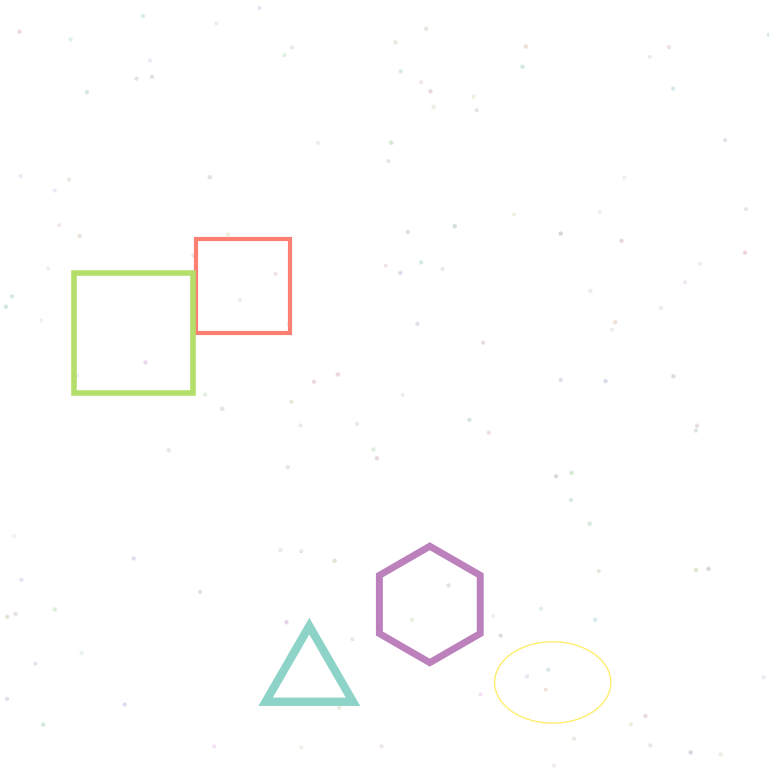[{"shape": "triangle", "thickness": 3, "radius": 0.33, "center": [0.402, 0.121]}, {"shape": "square", "thickness": 1.5, "radius": 0.31, "center": [0.316, 0.629]}, {"shape": "square", "thickness": 2, "radius": 0.39, "center": [0.173, 0.567]}, {"shape": "hexagon", "thickness": 2.5, "radius": 0.38, "center": [0.558, 0.215]}, {"shape": "oval", "thickness": 0.5, "radius": 0.38, "center": [0.718, 0.114]}]